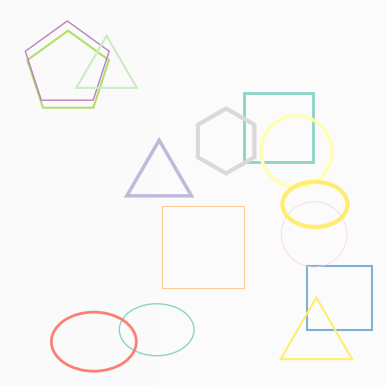[{"shape": "oval", "thickness": 1, "radius": 0.48, "center": [0.404, 0.144]}, {"shape": "square", "thickness": 2, "radius": 0.45, "center": [0.72, 0.668]}, {"shape": "circle", "thickness": 2.5, "radius": 0.46, "center": [0.765, 0.607]}, {"shape": "triangle", "thickness": 2.5, "radius": 0.48, "center": [0.411, 0.54]}, {"shape": "oval", "thickness": 2, "radius": 0.55, "center": [0.242, 0.113]}, {"shape": "square", "thickness": 1.5, "radius": 0.41, "center": [0.876, 0.226]}, {"shape": "square", "thickness": 0.5, "radius": 0.53, "center": [0.523, 0.358]}, {"shape": "pentagon", "thickness": 1.5, "radius": 0.55, "center": [0.176, 0.81]}, {"shape": "circle", "thickness": 0.5, "radius": 0.42, "center": [0.81, 0.391]}, {"shape": "hexagon", "thickness": 3, "radius": 0.42, "center": [0.584, 0.634]}, {"shape": "pentagon", "thickness": 1, "radius": 0.57, "center": [0.174, 0.832]}, {"shape": "triangle", "thickness": 1.5, "radius": 0.45, "center": [0.275, 0.817]}, {"shape": "oval", "thickness": 3, "radius": 0.42, "center": [0.813, 0.469]}, {"shape": "triangle", "thickness": 1.5, "radius": 0.53, "center": [0.816, 0.12]}]